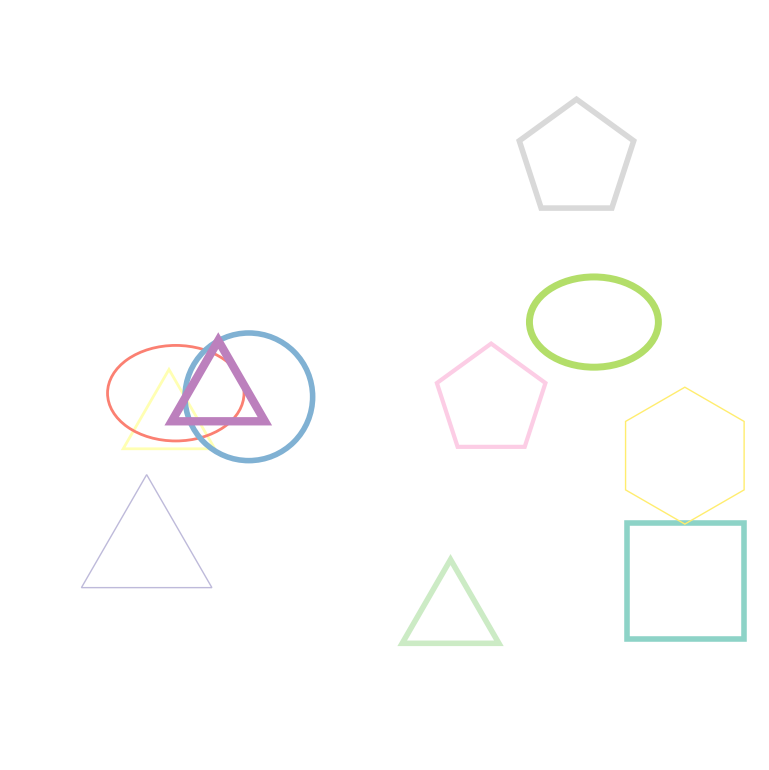[{"shape": "square", "thickness": 2, "radius": 0.38, "center": [0.89, 0.246]}, {"shape": "triangle", "thickness": 1, "radius": 0.34, "center": [0.219, 0.452]}, {"shape": "triangle", "thickness": 0.5, "radius": 0.49, "center": [0.19, 0.286]}, {"shape": "oval", "thickness": 1, "radius": 0.44, "center": [0.228, 0.489]}, {"shape": "circle", "thickness": 2, "radius": 0.41, "center": [0.323, 0.485]}, {"shape": "oval", "thickness": 2.5, "radius": 0.42, "center": [0.771, 0.582]}, {"shape": "pentagon", "thickness": 1.5, "radius": 0.37, "center": [0.638, 0.48]}, {"shape": "pentagon", "thickness": 2, "radius": 0.39, "center": [0.749, 0.793]}, {"shape": "triangle", "thickness": 3, "radius": 0.35, "center": [0.283, 0.488]}, {"shape": "triangle", "thickness": 2, "radius": 0.36, "center": [0.585, 0.201]}, {"shape": "hexagon", "thickness": 0.5, "radius": 0.44, "center": [0.889, 0.408]}]